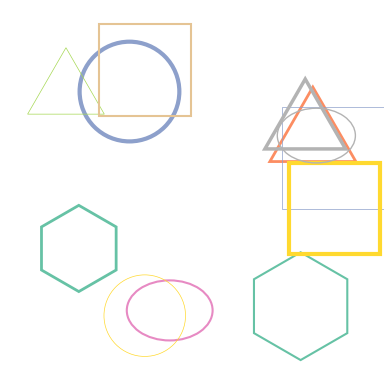[{"shape": "hexagon", "thickness": 2, "radius": 0.56, "center": [0.205, 0.355]}, {"shape": "hexagon", "thickness": 1.5, "radius": 0.7, "center": [0.781, 0.205]}, {"shape": "triangle", "thickness": 2, "radius": 0.64, "center": [0.813, 0.645]}, {"shape": "square", "thickness": 0.5, "radius": 0.67, "center": [0.865, 0.589]}, {"shape": "circle", "thickness": 3, "radius": 0.65, "center": [0.336, 0.762]}, {"shape": "oval", "thickness": 1.5, "radius": 0.56, "center": [0.441, 0.194]}, {"shape": "triangle", "thickness": 0.5, "radius": 0.58, "center": [0.171, 0.761]}, {"shape": "circle", "thickness": 0.5, "radius": 0.53, "center": [0.376, 0.18]}, {"shape": "square", "thickness": 3, "radius": 0.59, "center": [0.868, 0.459]}, {"shape": "square", "thickness": 1.5, "radius": 0.6, "center": [0.377, 0.818]}, {"shape": "triangle", "thickness": 2.5, "radius": 0.6, "center": [0.793, 0.674]}, {"shape": "oval", "thickness": 1, "radius": 0.51, "center": [0.822, 0.648]}]